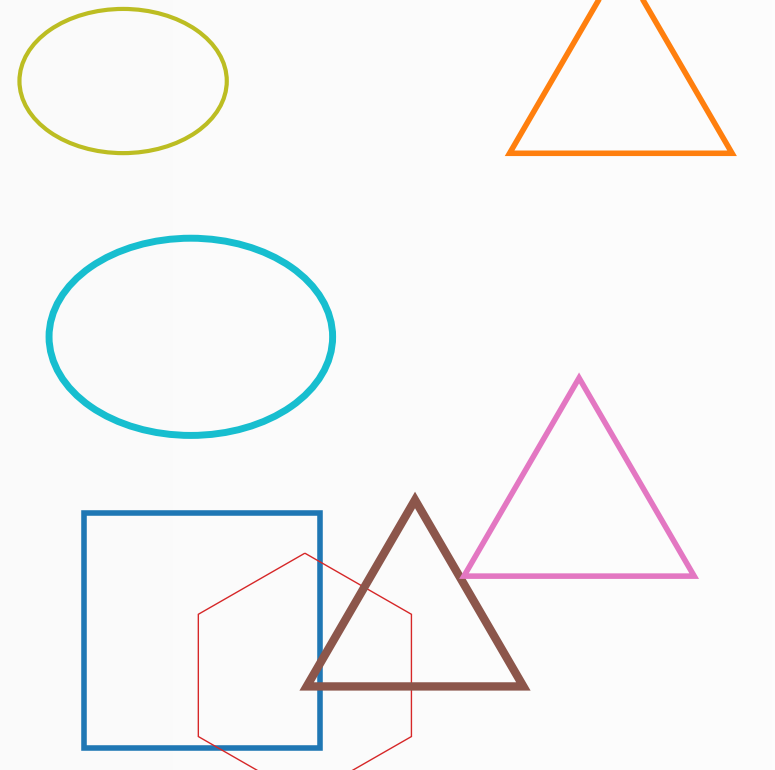[{"shape": "square", "thickness": 2, "radius": 0.76, "center": [0.261, 0.181]}, {"shape": "triangle", "thickness": 2, "radius": 0.83, "center": [0.801, 0.884]}, {"shape": "hexagon", "thickness": 0.5, "radius": 0.79, "center": [0.393, 0.123]}, {"shape": "triangle", "thickness": 3, "radius": 0.81, "center": [0.536, 0.189]}, {"shape": "triangle", "thickness": 2, "radius": 0.86, "center": [0.747, 0.338]}, {"shape": "oval", "thickness": 1.5, "radius": 0.67, "center": [0.159, 0.895]}, {"shape": "oval", "thickness": 2.5, "radius": 0.91, "center": [0.246, 0.563]}]